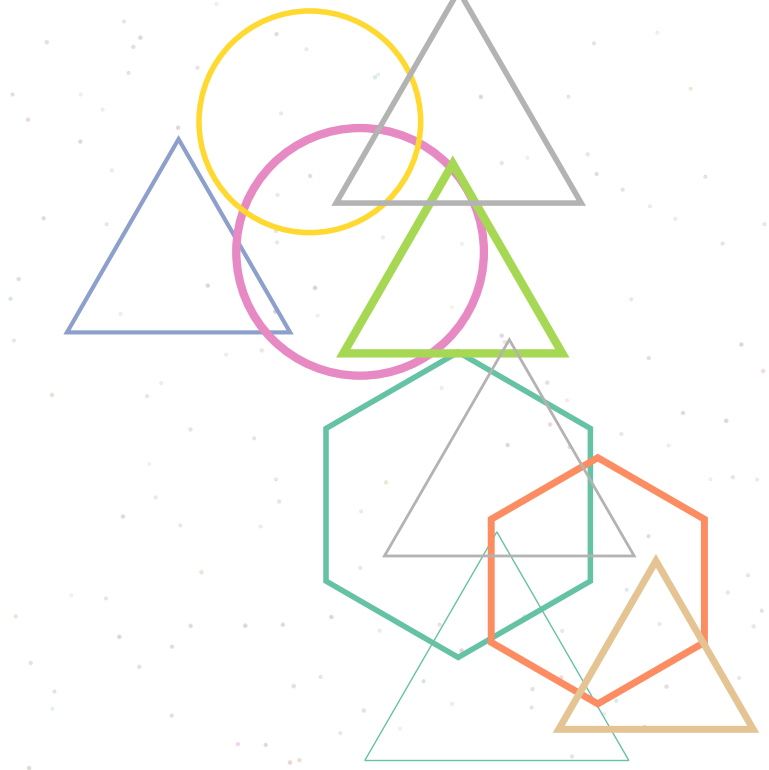[{"shape": "hexagon", "thickness": 2, "radius": 0.99, "center": [0.595, 0.344]}, {"shape": "triangle", "thickness": 0.5, "radius": 0.99, "center": [0.645, 0.111]}, {"shape": "hexagon", "thickness": 2.5, "radius": 0.8, "center": [0.776, 0.246]}, {"shape": "triangle", "thickness": 1.5, "radius": 0.84, "center": [0.232, 0.652]}, {"shape": "circle", "thickness": 3, "radius": 0.8, "center": [0.468, 0.673]}, {"shape": "triangle", "thickness": 3, "radius": 0.82, "center": [0.588, 0.623]}, {"shape": "circle", "thickness": 2, "radius": 0.72, "center": [0.402, 0.842]}, {"shape": "triangle", "thickness": 2.5, "radius": 0.73, "center": [0.852, 0.126]}, {"shape": "triangle", "thickness": 2, "radius": 0.92, "center": [0.596, 0.828]}, {"shape": "triangle", "thickness": 1, "radius": 0.94, "center": [0.661, 0.372]}]